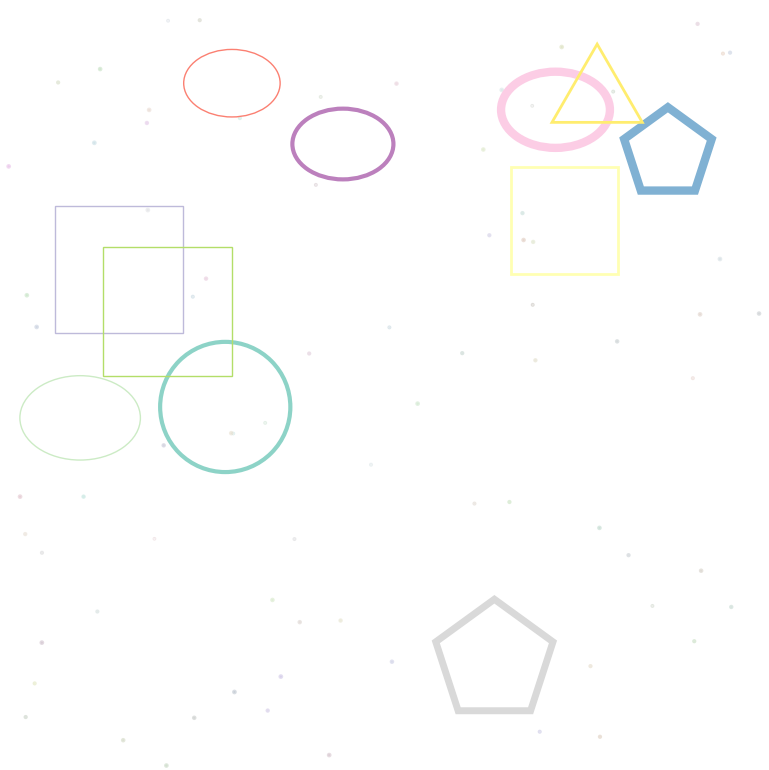[{"shape": "circle", "thickness": 1.5, "radius": 0.42, "center": [0.293, 0.471]}, {"shape": "square", "thickness": 1, "radius": 0.35, "center": [0.733, 0.713]}, {"shape": "square", "thickness": 0.5, "radius": 0.41, "center": [0.155, 0.65]}, {"shape": "oval", "thickness": 0.5, "radius": 0.31, "center": [0.301, 0.892]}, {"shape": "pentagon", "thickness": 3, "radius": 0.3, "center": [0.867, 0.801]}, {"shape": "square", "thickness": 0.5, "radius": 0.42, "center": [0.217, 0.595]}, {"shape": "oval", "thickness": 3, "radius": 0.35, "center": [0.721, 0.857]}, {"shape": "pentagon", "thickness": 2.5, "radius": 0.4, "center": [0.642, 0.142]}, {"shape": "oval", "thickness": 1.5, "radius": 0.33, "center": [0.445, 0.813]}, {"shape": "oval", "thickness": 0.5, "radius": 0.39, "center": [0.104, 0.457]}, {"shape": "triangle", "thickness": 1, "radius": 0.34, "center": [0.776, 0.875]}]